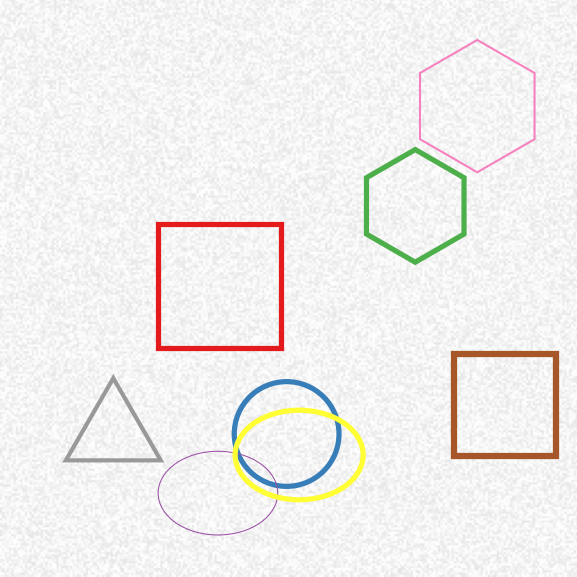[{"shape": "square", "thickness": 2.5, "radius": 0.54, "center": [0.38, 0.504]}, {"shape": "circle", "thickness": 2.5, "radius": 0.45, "center": [0.496, 0.248]}, {"shape": "hexagon", "thickness": 2.5, "radius": 0.49, "center": [0.719, 0.643]}, {"shape": "oval", "thickness": 0.5, "radius": 0.52, "center": [0.377, 0.145]}, {"shape": "oval", "thickness": 2.5, "radius": 0.55, "center": [0.518, 0.211]}, {"shape": "square", "thickness": 3, "radius": 0.44, "center": [0.874, 0.297]}, {"shape": "hexagon", "thickness": 1, "radius": 0.57, "center": [0.826, 0.815]}, {"shape": "triangle", "thickness": 2, "radius": 0.47, "center": [0.196, 0.249]}]